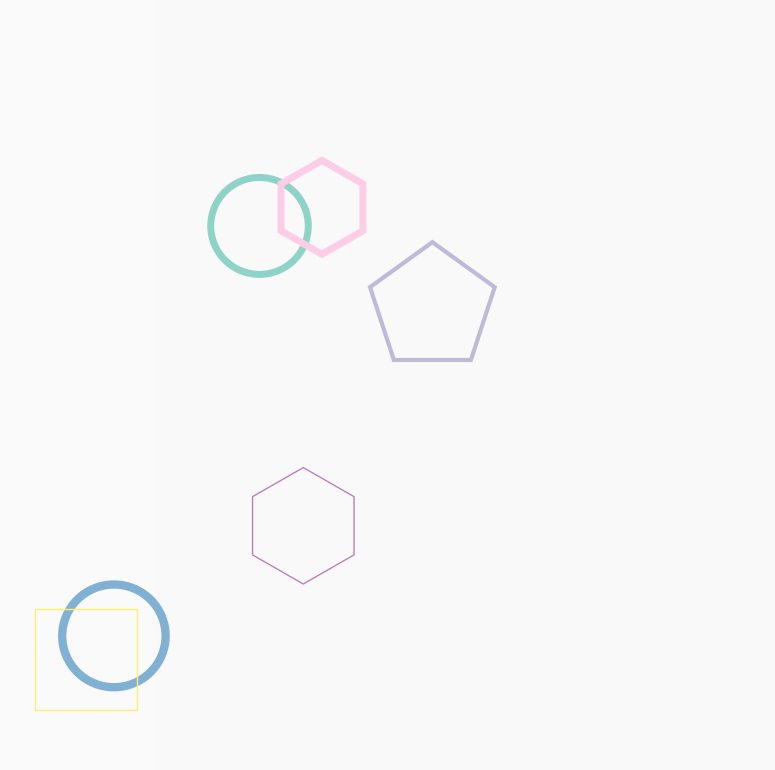[{"shape": "circle", "thickness": 2.5, "radius": 0.31, "center": [0.335, 0.707]}, {"shape": "pentagon", "thickness": 1.5, "radius": 0.42, "center": [0.558, 0.601]}, {"shape": "circle", "thickness": 3, "radius": 0.33, "center": [0.147, 0.174]}, {"shape": "hexagon", "thickness": 2.5, "radius": 0.3, "center": [0.415, 0.731]}, {"shape": "hexagon", "thickness": 0.5, "radius": 0.38, "center": [0.391, 0.317]}, {"shape": "square", "thickness": 0.5, "radius": 0.33, "center": [0.111, 0.143]}]